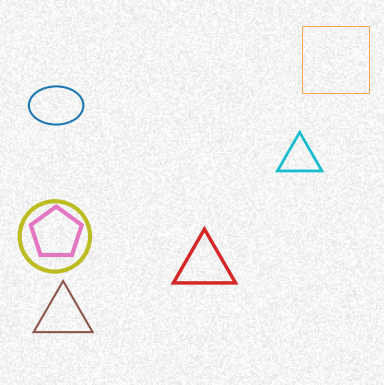[{"shape": "oval", "thickness": 1.5, "radius": 0.35, "center": [0.146, 0.726]}, {"shape": "square", "thickness": 0.5, "radius": 0.44, "center": [0.871, 0.845]}, {"shape": "triangle", "thickness": 2.5, "radius": 0.47, "center": [0.531, 0.312]}, {"shape": "triangle", "thickness": 1.5, "radius": 0.44, "center": [0.164, 0.182]}, {"shape": "pentagon", "thickness": 3, "radius": 0.35, "center": [0.146, 0.394]}, {"shape": "circle", "thickness": 3, "radius": 0.46, "center": [0.142, 0.386]}, {"shape": "triangle", "thickness": 2, "radius": 0.33, "center": [0.778, 0.589]}]